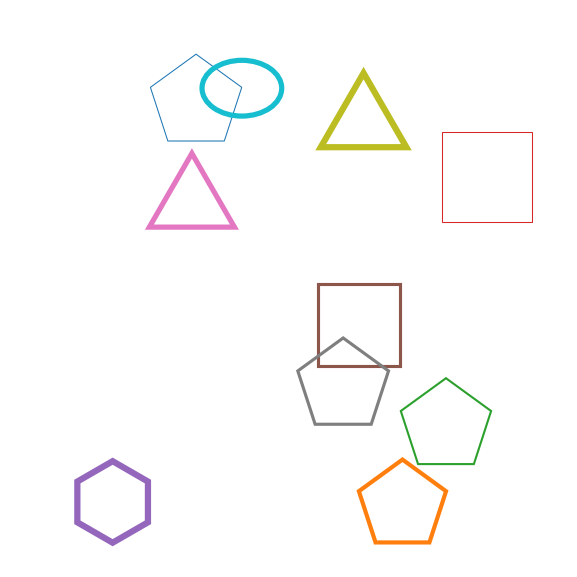[{"shape": "pentagon", "thickness": 0.5, "radius": 0.42, "center": [0.34, 0.822]}, {"shape": "pentagon", "thickness": 2, "radius": 0.4, "center": [0.697, 0.124]}, {"shape": "pentagon", "thickness": 1, "radius": 0.41, "center": [0.772, 0.262]}, {"shape": "square", "thickness": 0.5, "radius": 0.39, "center": [0.843, 0.693]}, {"shape": "hexagon", "thickness": 3, "radius": 0.35, "center": [0.195, 0.13]}, {"shape": "square", "thickness": 1.5, "radius": 0.36, "center": [0.622, 0.436]}, {"shape": "triangle", "thickness": 2.5, "radius": 0.43, "center": [0.332, 0.648]}, {"shape": "pentagon", "thickness": 1.5, "radius": 0.41, "center": [0.594, 0.331]}, {"shape": "triangle", "thickness": 3, "radius": 0.43, "center": [0.63, 0.787]}, {"shape": "oval", "thickness": 2.5, "radius": 0.34, "center": [0.419, 0.846]}]